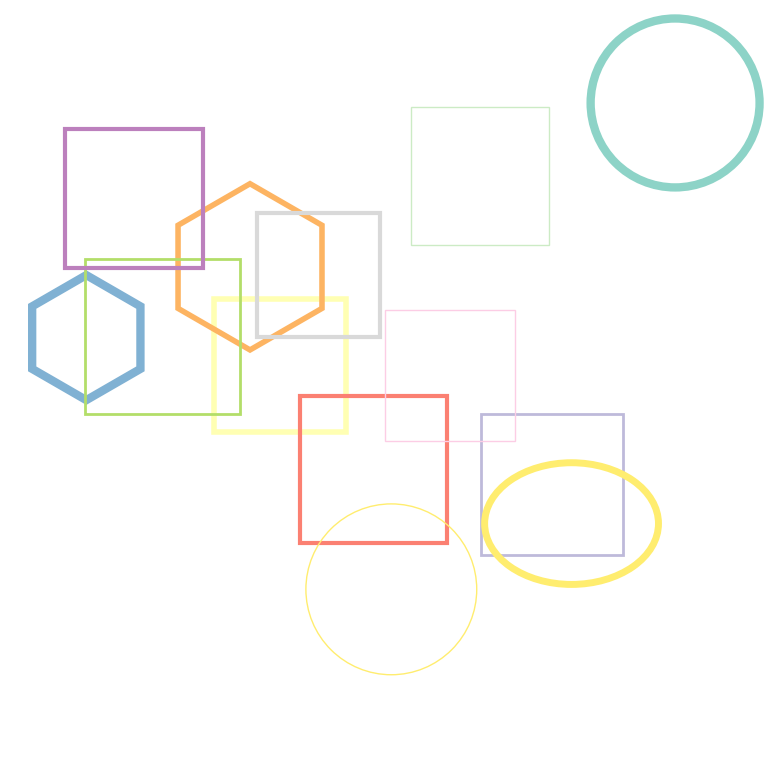[{"shape": "circle", "thickness": 3, "radius": 0.55, "center": [0.877, 0.866]}, {"shape": "square", "thickness": 2, "radius": 0.43, "center": [0.364, 0.525]}, {"shape": "square", "thickness": 1, "radius": 0.46, "center": [0.717, 0.371]}, {"shape": "square", "thickness": 1.5, "radius": 0.48, "center": [0.485, 0.39]}, {"shape": "hexagon", "thickness": 3, "radius": 0.41, "center": [0.112, 0.562]}, {"shape": "hexagon", "thickness": 2, "radius": 0.54, "center": [0.325, 0.653]}, {"shape": "square", "thickness": 1, "radius": 0.5, "center": [0.211, 0.564]}, {"shape": "square", "thickness": 0.5, "radius": 0.42, "center": [0.585, 0.512]}, {"shape": "square", "thickness": 1.5, "radius": 0.4, "center": [0.414, 0.643]}, {"shape": "square", "thickness": 1.5, "radius": 0.45, "center": [0.174, 0.742]}, {"shape": "square", "thickness": 0.5, "radius": 0.45, "center": [0.624, 0.771]}, {"shape": "oval", "thickness": 2.5, "radius": 0.56, "center": [0.742, 0.32]}, {"shape": "circle", "thickness": 0.5, "radius": 0.55, "center": [0.508, 0.235]}]